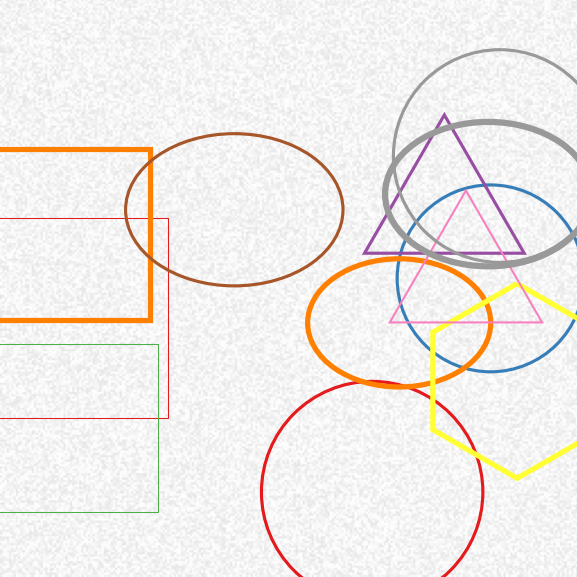[{"shape": "circle", "thickness": 1.5, "radius": 0.96, "center": [0.644, 0.147]}, {"shape": "square", "thickness": 0.5, "radius": 0.87, "center": [0.118, 0.449]}, {"shape": "circle", "thickness": 1.5, "radius": 0.81, "center": [0.85, 0.517]}, {"shape": "square", "thickness": 0.5, "radius": 0.73, "center": [0.128, 0.258]}, {"shape": "triangle", "thickness": 1.5, "radius": 0.8, "center": [0.769, 0.64]}, {"shape": "oval", "thickness": 2.5, "radius": 0.79, "center": [0.691, 0.44]}, {"shape": "square", "thickness": 2.5, "radius": 0.74, "center": [0.111, 0.593]}, {"shape": "hexagon", "thickness": 2.5, "radius": 0.84, "center": [0.896, 0.339]}, {"shape": "oval", "thickness": 1.5, "radius": 0.94, "center": [0.406, 0.636]}, {"shape": "triangle", "thickness": 1, "radius": 0.76, "center": [0.807, 0.517]}, {"shape": "circle", "thickness": 1.5, "radius": 0.92, "center": [0.865, 0.729]}, {"shape": "oval", "thickness": 3, "radius": 0.89, "center": [0.845, 0.663]}]